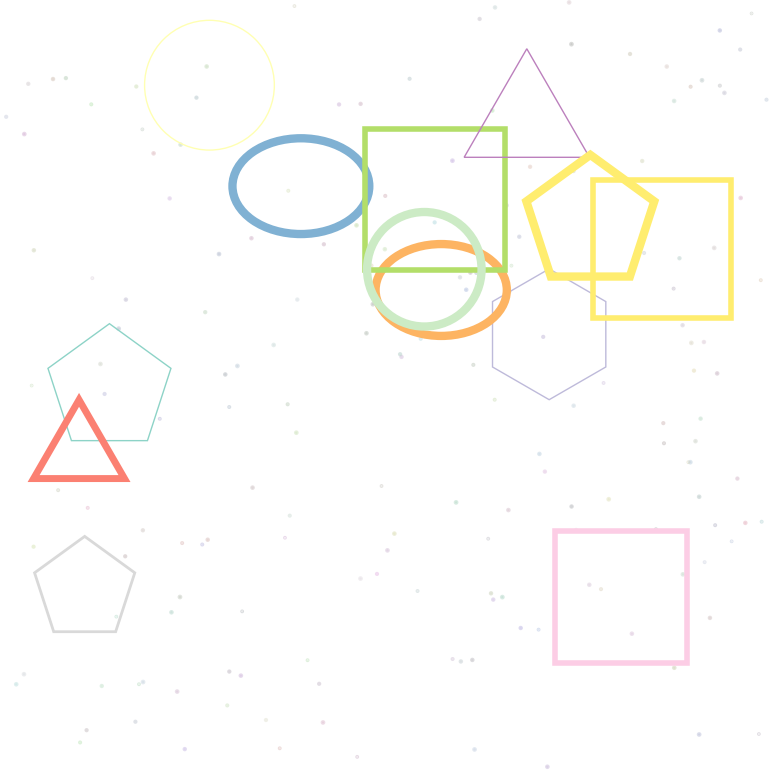[{"shape": "pentagon", "thickness": 0.5, "radius": 0.42, "center": [0.142, 0.496]}, {"shape": "circle", "thickness": 0.5, "radius": 0.42, "center": [0.272, 0.889]}, {"shape": "hexagon", "thickness": 0.5, "radius": 0.42, "center": [0.713, 0.566]}, {"shape": "triangle", "thickness": 2.5, "radius": 0.34, "center": [0.103, 0.413]}, {"shape": "oval", "thickness": 3, "radius": 0.44, "center": [0.391, 0.758]}, {"shape": "oval", "thickness": 3, "radius": 0.43, "center": [0.573, 0.623]}, {"shape": "square", "thickness": 2, "radius": 0.46, "center": [0.565, 0.741]}, {"shape": "square", "thickness": 2, "radius": 0.43, "center": [0.807, 0.225]}, {"shape": "pentagon", "thickness": 1, "radius": 0.34, "center": [0.11, 0.235]}, {"shape": "triangle", "thickness": 0.5, "radius": 0.47, "center": [0.684, 0.843]}, {"shape": "circle", "thickness": 3, "radius": 0.37, "center": [0.551, 0.65]}, {"shape": "pentagon", "thickness": 3, "radius": 0.44, "center": [0.767, 0.712]}, {"shape": "square", "thickness": 2, "radius": 0.45, "center": [0.86, 0.677]}]